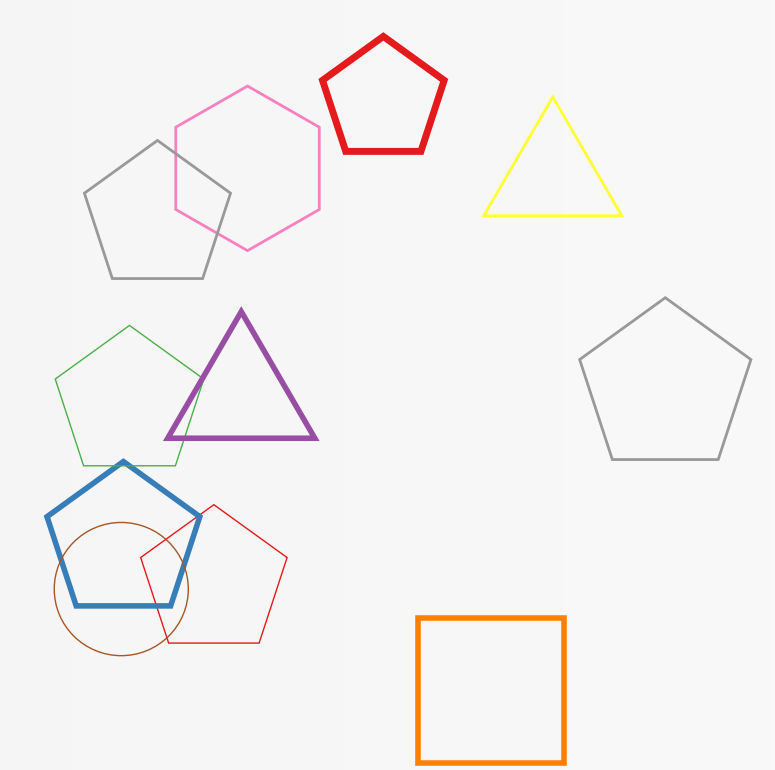[{"shape": "pentagon", "thickness": 2.5, "radius": 0.41, "center": [0.495, 0.87]}, {"shape": "pentagon", "thickness": 0.5, "radius": 0.5, "center": [0.276, 0.245]}, {"shape": "pentagon", "thickness": 2, "radius": 0.52, "center": [0.159, 0.297]}, {"shape": "pentagon", "thickness": 0.5, "radius": 0.5, "center": [0.167, 0.477]}, {"shape": "triangle", "thickness": 2, "radius": 0.55, "center": [0.311, 0.486]}, {"shape": "square", "thickness": 2, "radius": 0.47, "center": [0.633, 0.103]}, {"shape": "triangle", "thickness": 1, "radius": 0.51, "center": [0.713, 0.771]}, {"shape": "circle", "thickness": 0.5, "radius": 0.43, "center": [0.156, 0.235]}, {"shape": "hexagon", "thickness": 1, "radius": 0.53, "center": [0.319, 0.781]}, {"shape": "pentagon", "thickness": 1, "radius": 0.5, "center": [0.203, 0.718]}, {"shape": "pentagon", "thickness": 1, "radius": 0.58, "center": [0.858, 0.497]}]